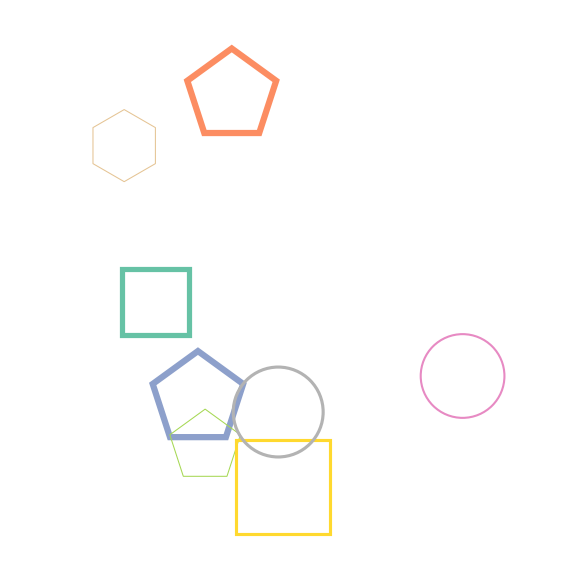[{"shape": "square", "thickness": 2.5, "radius": 0.29, "center": [0.269, 0.476]}, {"shape": "pentagon", "thickness": 3, "radius": 0.4, "center": [0.401, 0.834]}, {"shape": "pentagon", "thickness": 3, "radius": 0.41, "center": [0.343, 0.309]}, {"shape": "circle", "thickness": 1, "radius": 0.36, "center": [0.801, 0.348]}, {"shape": "pentagon", "thickness": 0.5, "radius": 0.32, "center": [0.355, 0.226]}, {"shape": "square", "thickness": 1.5, "radius": 0.41, "center": [0.49, 0.156]}, {"shape": "hexagon", "thickness": 0.5, "radius": 0.31, "center": [0.215, 0.747]}, {"shape": "circle", "thickness": 1.5, "radius": 0.39, "center": [0.482, 0.286]}]